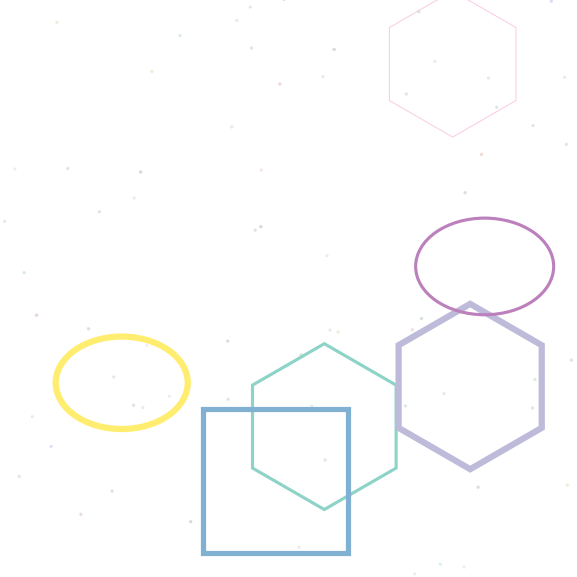[{"shape": "hexagon", "thickness": 1.5, "radius": 0.72, "center": [0.562, 0.26]}, {"shape": "hexagon", "thickness": 3, "radius": 0.72, "center": [0.814, 0.33]}, {"shape": "square", "thickness": 2.5, "radius": 0.63, "center": [0.477, 0.166]}, {"shape": "hexagon", "thickness": 0.5, "radius": 0.63, "center": [0.784, 0.888]}, {"shape": "oval", "thickness": 1.5, "radius": 0.6, "center": [0.839, 0.538]}, {"shape": "oval", "thickness": 3, "radius": 0.57, "center": [0.211, 0.336]}]